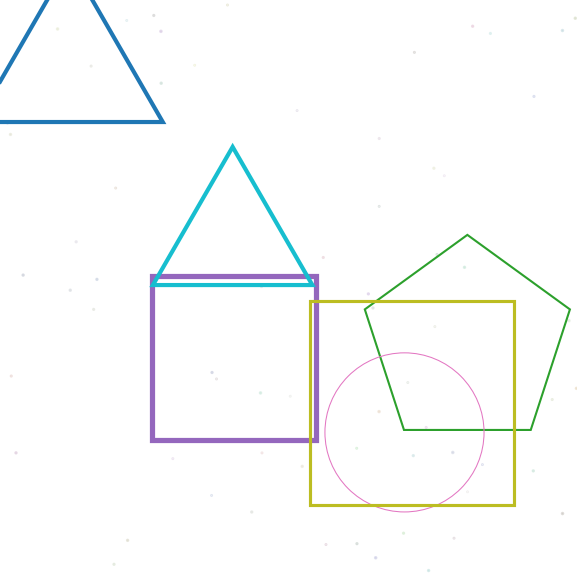[{"shape": "triangle", "thickness": 2, "radius": 0.93, "center": [0.121, 0.881]}, {"shape": "pentagon", "thickness": 1, "radius": 0.93, "center": [0.809, 0.406]}, {"shape": "square", "thickness": 2.5, "radius": 0.71, "center": [0.406, 0.379]}, {"shape": "circle", "thickness": 0.5, "radius": 0.69, "center": [0.7, 0.25]}, {"shape": "square", "thickness": 1.5, "radius": 0.88, "center": [0.713, 0.301]}, {"shape": "triangle", "thickness": 2, "radius": 0.8, "center": [0.403, 0.585]}]